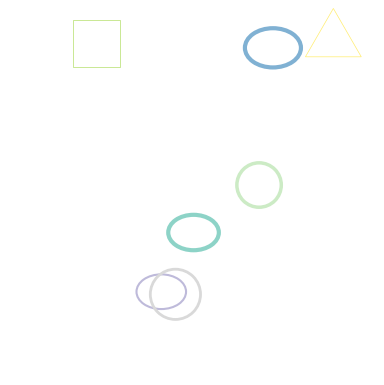[{"shape": "oval", "thickness": 3, "radius": 0.33, "center": [0.503, 0.396]}, {"shape": "oval", "thickness": 1.5, "radius": 0.32, "center": [0.419, 0.242]}, {"shape": "oval", "thickness": 3, "radius": 0.36, "center": [0.709, 0.876]}, {"shape": "square", "thickness": 0.5, "radius": 0.3, "center": [0.251, 0.887]}, {"shape": "circle", "thickness": 2, "radius": 0.33, "center": [0.456, 0.236]}, {"shape": "circle", "thickness": 2.5, "radius": 0.29, "center": [0.673, 0.519]}, {"shape": "triangle", "thickness": 0.5, "radius": 0.42, "center": [0.866, 0.894]}]